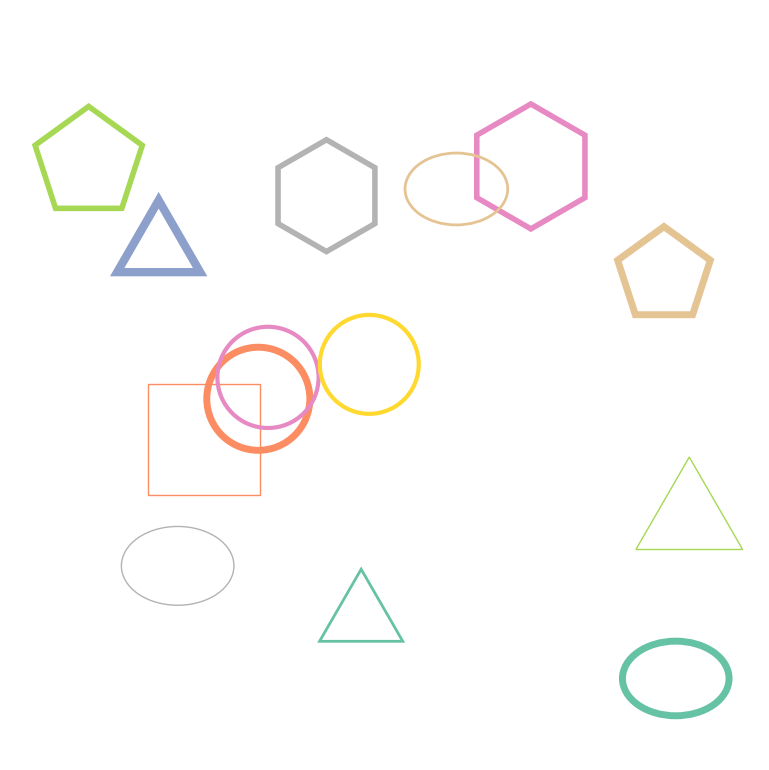[{"shape": "triangle", "thickness": 1, "radius": 0.31, "center": [0.469, 0.198]}, {"shape": "oval", "thickness": 2.5, "radius": 0.35, "center": [0.878, 0.119]}, {"shape": "square", "thickness": 0.5, "radius": 0.36, "center": [0.265, 0.429]}, {"shape": "circle", "thickness": 2.5, "radius": 0.33, "center": [0.335, 0.482]}, {"shape": "triangle", "thickness": 3, "radius": 0.31, "center": [0.206, 0.678]}, {"shape": "hexagon", "thickness": 2, "radius": 0.41, "center": [0.689, 0.784]}, {"shape": "circle", "thickness": 1.5, "radius": 0.33, "center": [0.348, 0.51]}, {"shape": "pentagon", "thickness": 2, "radius": 0.37, "center": [0.115, 0.789]}, {"shape": "triangle", "thickness": 0.5, "radius": 0.4, "center": [0.895, 0.326]}, {"shape": "circle", "thickness": 1.5, "radius": 0.32, "center": [0.48, 0.527]}, {"shape": "pentagon", "thickness": 2.5, "radius": 0.32, "center": [0.862, 0.642]}, {"shape": "oval", "thickness": 1, "radius": 0.33, "center": [0.593, 0.755]}, {"shape": "oval", "thickness": 0.5, "radius": 0.37, "center": [0.231, 0.265]}, {"shape": "hexagon", "thickness": 2, "radius": 0.36, "center": [0.424, 0.746]}]